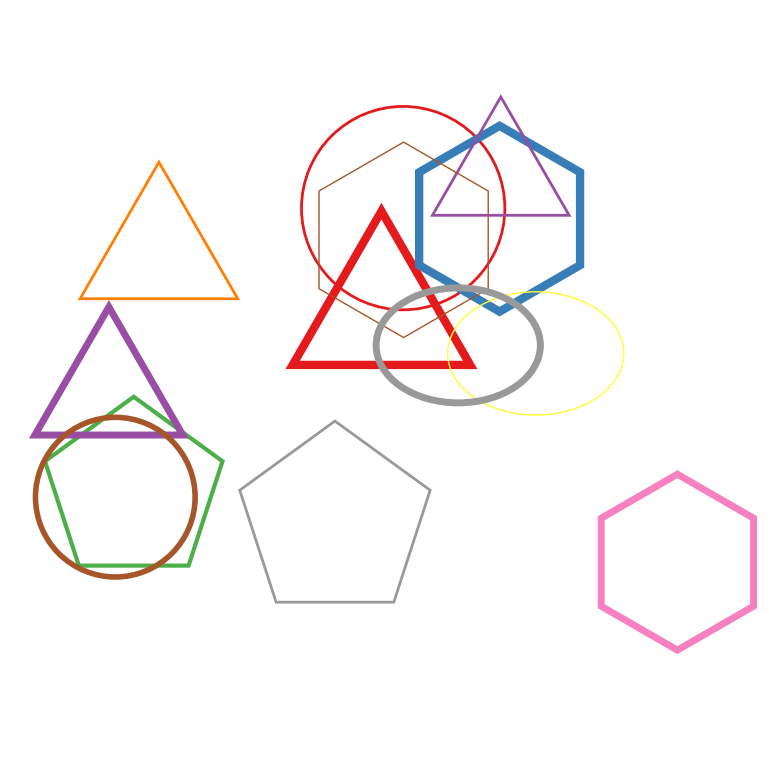[{"shape": "triangle", "thickness": 3, "radius": 0.67, "center": [0.495, 0.593]}, {"shape": "circle", "thickness": 1, "radius": 0.66, "center": [0.524, 0.73]}, {"shape": "hexagon", "thickness": 3, "radius": 0.6, "center": [0.649, 0.716]}, {"shape": "pentagon", "thickness": 1.5, "radius": 0.61, "center": [0.174, 0.364]}, {"shape": "triangle", "thickness": 2.5, "radius": 0.55, "center": [0.141, 0.49]}, {"shape": "triangle", "thickness": 1, "radius": 0.51, "center": [0.65, 0.772]}, {"shape": "triangle", "thickness": 1, "radius": 0.59, "center": [0.206, 0.671]}, {"shape": "oval", "thickness": 0.5, "radius": 0.57, "center": [0.696, 0.541]}, {"shape": "circle", "thickness": 2, "radius": 0.52, "center": [0.15, 0.354]}, {"shape": "hexagon", "thickness": 0.5, "radius": 0.63, "center": [0.524, 0.689]}, {"shape": "hexagon", "thickness": 2.5, "radius": 0.57, "center": [0.88, 0.27]}, {"shape": "pentagon", "thickness": 1, "radius": 0.65, "center": [0.435, 0.323]}, {"shape": "oval", "thickness": 2.5, "radius": 0.53, "center": [0.595, 0.551]}]